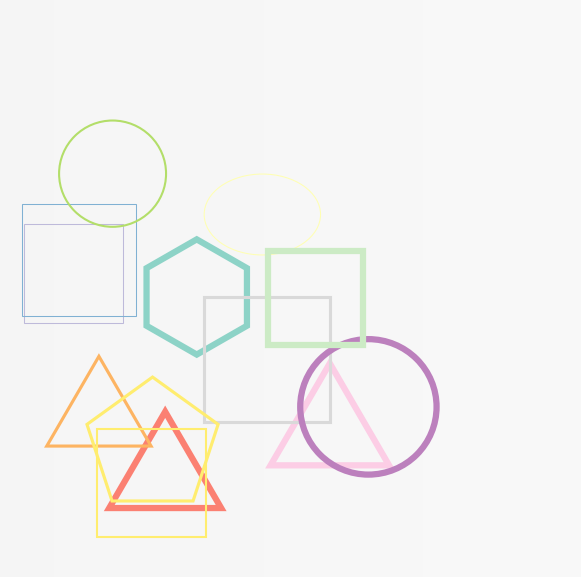[{"shape": "hexagon", "thickness": 3, "radius": 0.5, "center": [0.338, 0.485]}, {"shape": "oval", "thickness": 0.5, "radius": 0.5, "center": [0.451, 0.628]}, {"shape": "square", "thickness": 0.5, "radius": 0.43, "center": [0.126, 0.525]}, {"shape": "triangle", "thickness": 3, "radius": 0.56, "center": [0.284, 0.175]}, {"shape": "square", "thickness": 0.5, "radius": 0.49, "center": [0.136, 0.549]}, {"shape": "triangle", "thickness": 1.5, "radius": 0.52, "center": [0.17, 0.279]}, {"shape": "circle", "thickness": 1, "radius": 0.46, "center": [0.194, 0.698]}, {"shape": "triangle", "thickness": 3, "radius": 0.59, "center": [0.567, 0.252]}, {"shape": "square", "thickness": 1.5, "radius": 0.54, "center": [0.459, 0.376]}, {"shape": "circle", "thickness": 3, "radius": 0.59, "center": [0.634, 0.295]}, {"shape": "square", "thickness": 3, "radius": 0.41, "center": [0.542, 0.483]}, {"shape": "square", "thickness": 1, "radius": 0.47, "center": [0.26, 0.162]}, {"shape": "pentagon", "thickness": 1.5, "radius": 0.59, "center": [0.262, 0.228]}]